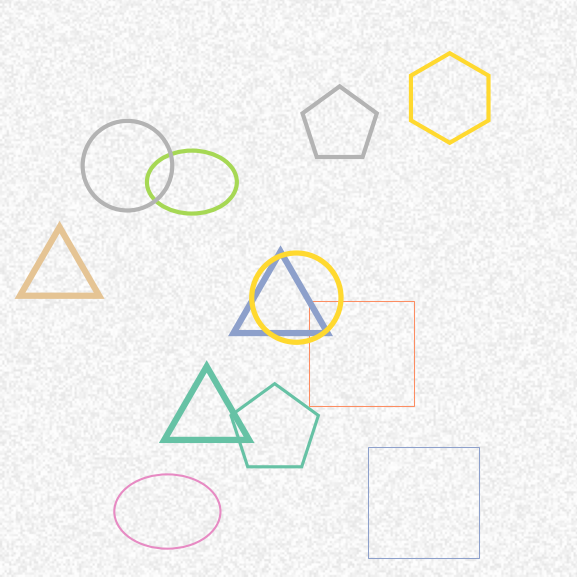[{"shape": "triangle", "thickness": 3, "radius": 0.42, "center": [0.358, 0.28]}, {"shape": "pentagon", "thickness": 1.5, "radius": 0.4, "center": [0.476, 0.255]}, {"shape": "square", "thickness": 0.5, "radius": 0.46, "center": [0.626, 0.387]}, {"shape": "triangle", "thickness": 3, "radius": 0.47, "center": [0.486, 0.469]}, {"shape": "square", "thickness": 0.5, "radius": 0.48, "center": [0.733, 0.129]}, {"shape": "oval", "thickness": 1, "radius": 0.46, "center": [0.29, 0.113]}, {"shape": "oval", "thickness": 2, "radius": 0.39, "center": [0.332, 0.684]}, {"shape": "circle", "thickness": 2.5, "radius": 0.39, "center": [0.513, 0.484]}, {"shape": "hexagon", "thickness": 2, "radius": 0.39, "center": [0.779, 0.829]}, {"shape": "triangle", "thickness": 3, "radius": 0.4, "center": [0.103, 0.527]}, {"shape": "circle", "thickness": 2, "radius": 0.39, "center": [0.221, 0.712]}, {"shape": "pentagon", "thickness": 2, "radius": 0.34, "center": [0.588, 0.782]}]